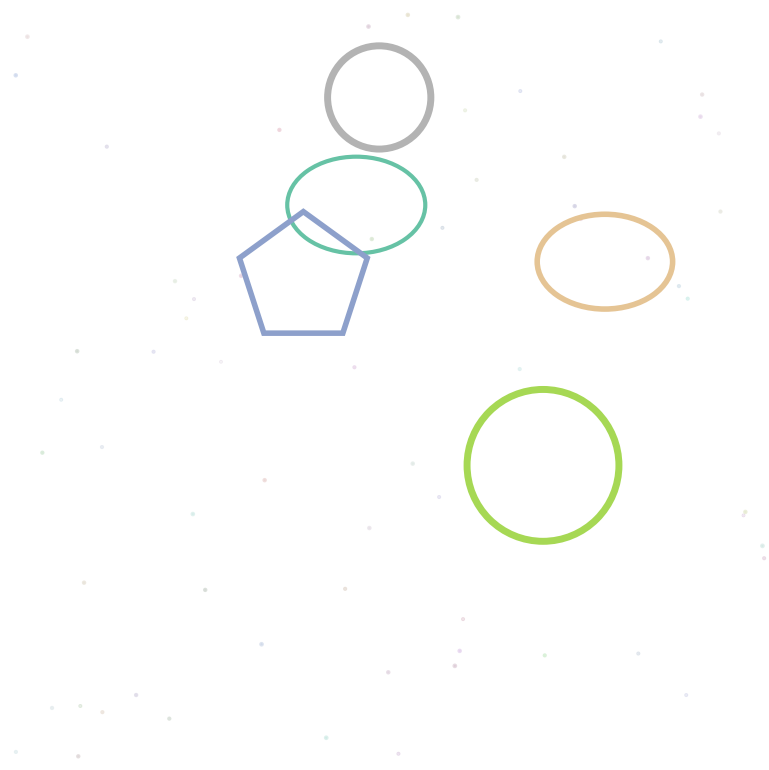[{"shape": "oval", "thickness": 1.5, "radius": 0.45, "center": [0.463, 0.734]}, {"shape": "pentagon", "thickness": 2, "radius": 0.44, "center": [0.394, 0.638]}, {"shape": "circle", "thickness": 2.5, "radius": 0.49, "center": [0.705, 0.396]}, {"shape": "oval", "thickness": 2, "radius": 0.44, "center": [0.786, 0.66]}, {"shape": "circle", "thickness": 2.5, "radius": 0.34, "center": [0.492, 0.873]}]